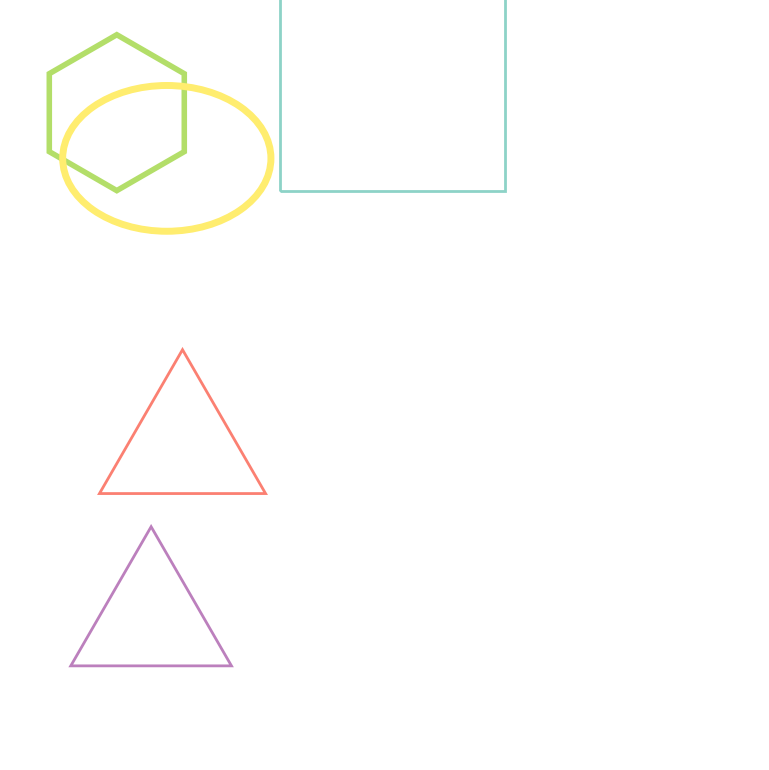[{"shape": "square", "thickness": 1, "radius": 0.73, "center": [0.51, 0.899]}, {"shape": "triangle", "thickness": 1, "radius": 0.62, "center": [0.237, 0.421]}, {"shape": "hexagon", "thickness": 2, "radius": 0.51, "center": [0.152, 0.854]}, {"shape": "triangle", "thickness": 1, "radius": 0.6, "center": [0.196, 0.195]}, {"shape": "oval", "thickness": 2.5, "radius": 0.68, "center": [0.217, 0.794]}]